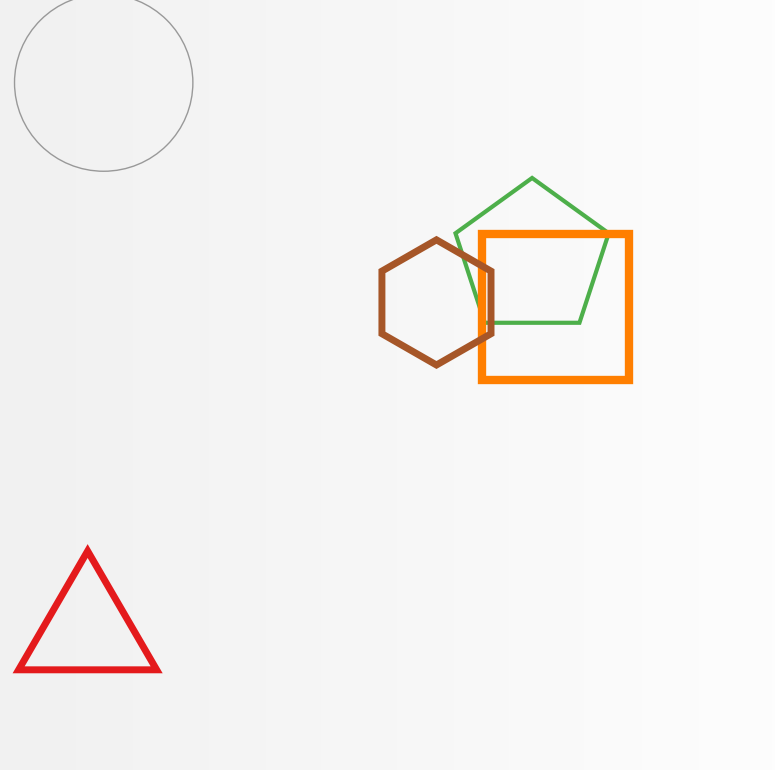[{"shape": "triangle", "thickness": 2.5, "radius": 0.51, "center": [0.113, 0.182]}, {"shape": "pentagon", "thickness": 1.5, "radius": 0.52, "center": [0.687, 0.665]}, {"shape": "square", "thickness": 3, "radius": 0.48, "center": [0.717, 0.602]}, {"shape": "hexagon", "thickness": 2.5, "radius": 0.41, "center": [0.563, 0.607]}, {"shape": "circle", "thickness": 0.5, "radius": 0.58, "center": [0.134, 0.893]}]